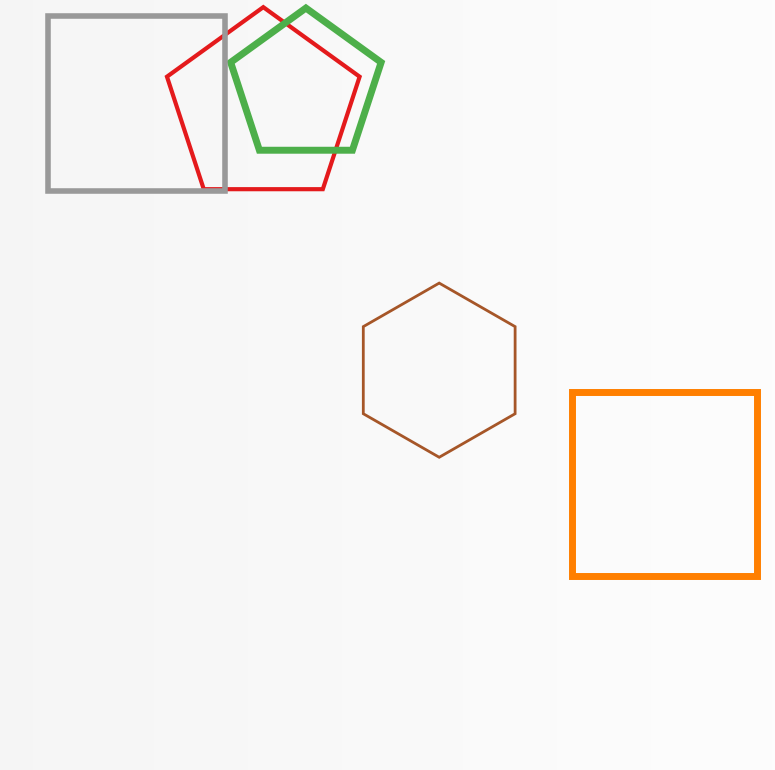[{"shape": "pentagon", "thickness": 1.5, "radius": 0.65, "center": [0.34, 0.86]}, {"shape": "pentagon", "thickness": 2.5, "radius": 0.51, "center": [0.395, 0.887]}, {"shape": "square", "thickness": 2.5, "radius": 0.6, "center": [0.858, 0.371]}, {"shape": "hexagon", "thickness": 1, "radius": 0.57, "center": [0.567, 0.519]}, {"shape": "square", "thickness": 2, "radius": 0.57, "center": [0.176, 0.865]}]